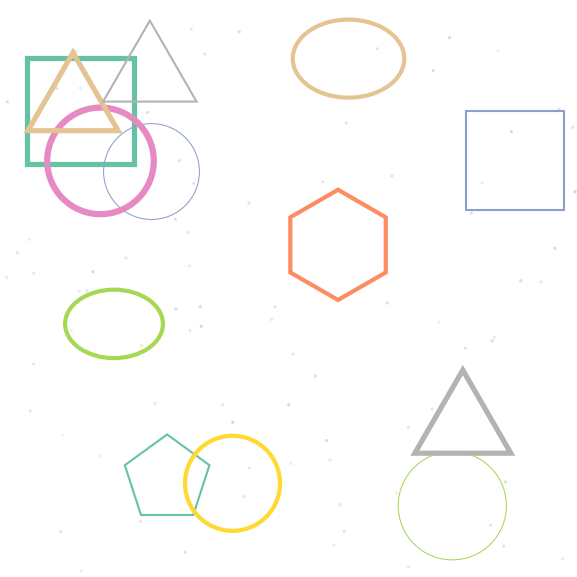[{"shape": "pentagon", "thickness": 1, "radius": 0.39, "center": [0.289, 0.17]}, {"shape": "square", "thickness": 2.5, "radius": 0.46, "center": [0.14, 0.807]}, {"shape": "hexagon", "thickness": 2, "radius": 0.48, "center": [0.585, 0.575]}, {"shape": "square", "thickness": 1, "radius": 0.43, "center": [0.892, 0.721]}, {"shape": "circle", "thickness": 0.5, "radius": 0.41, "center": [0.262, 0.702]}, {"shape": "circle", "thickness": 3, "radius": 0.46, "center": [0.174, 0.721]}, {"shape": "oval", "thickness": 2, "radius": 0.42, "center": [0.197, 0.438]}, {"shape": "circle", "thickness": 0.5, "radius": 0.47, "center": [0.783, 0.123]}, {"shape": "circle", "thickness": 2, "radius": 0.41, "center": [0.403, 0.162]}, {"shape": "oval", "thickness": 2, "radius": 0.48, "center": [0.603, 0.898]}, {"shape": "triangle", "thickness": 2.5, "radius": 0.45, "center": [0.126, 0.818]}, {"shape": "triangle", "thickness": 1, "radius": 0.47, "center": [0.259, 0.87]}, {"shape": "triangle", "thickness": 2.5, "radius": 0.48, "center": [0.801, 0.262]}]